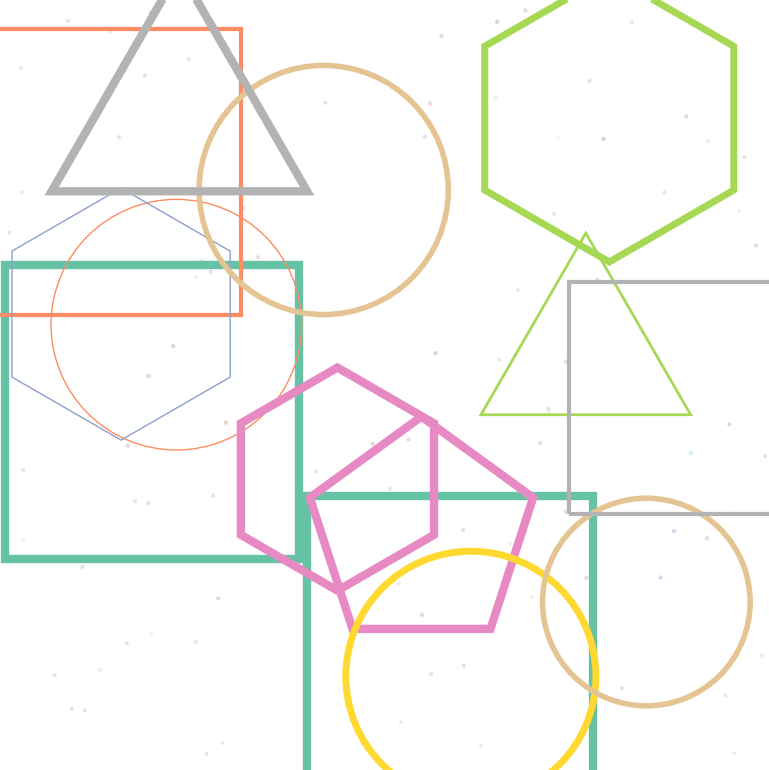[{"shape": "square", "thickness": 3, "radius": 0.95, "center": [0.197, 0.465]}, {"shape": "square", "thickness": 3, "radius": 0.93, "center": [0.584, 0.17]}, {"shape": "square", "thickness": 1.5, "radius": 0.93, "center": [0.127, 0.776]}, {"shape": "circle", "thickness": 0.5, "radius": 0.81, "center": [0.229, 0.578]}, {"shape": "hexagon", "thickness": 0.5, "radius": 0.82, "center": [0.157, 0.592]}, {"shape": "hexagon", "thickness": 3, "radius": 0.72, "center": [0.438, 0.378]}, {"shape": "pentagon", "thickness": 3, "radius": 0.76, "center": [0.547, 0.307]}, {"shape": "triangle", "thickness": 1, "radius": 0.79, "center": [0.761, 0.54]}, {"shape": "hexagon", "thickness": 2.5, "radius": 0.93, "center": [0.791, 0.847]}, {"shape": "circle", "thickness": 2.5, "radius": 0.81, "center": [0.612, 0.122]}, {"shape": "circle", "thickness": 2, "radius": 0.81, "center": [0.42, 0.753]}, {"shape": "circle", "thickness": 2, "radius": 0.67, "center": [0.839, 0.218]}, {"shape": "triangle", "thickness": 3, "radius": 0.96, "center": [0.233, 0.847]}, {"shape": "square", "thickness": 1.5, "radius": 0.75, "center": [0.889, 0.483]}]